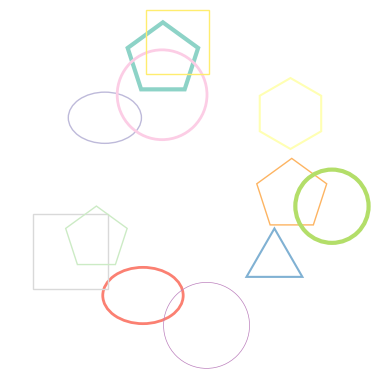[{"shape": "pentagon", "thickness": 3, "radius": 0.48, "center": [0.423, 0.846]}, {"shape": "hexagon", "thickness": 1.5, "radius": 0.46, "center": [0.754, 0.705]}, {"shape": "oval", "thickness": 1, "radius": 0.47, "center": [0.272, 0.694]}, {"shape": "oval", "thickness": 2, "radius": 0.52, "center": [0.371, 0.232]}, {"shape": "triangle", "thickness": 1.5, "radius": 0.42, "center": [0.713, 0.323]}, {"shape": "pentagon", "thickness": 1, "radius": 0.48, "center": [0.758, 0.493]}, {"shape": "circle", "thickness": 3, "radius": 0.48, "center": [0.862, 0.464]}, {"shape": "circle", "thickness": 2, "radius": 0.58, "center": [0.421, 0.754]}, {"shape": "square", "thickness": 1, "radius": 0.49, "center": [0.183, 0.347]}, {"shape": "circle", "thickness": 0.5, "radius": 0.56, "center": [0.537, 0.155]}, {"shape": "pentagon", "thickness": 1, "radius": 0.42, "center": [0.25, 0.381]}, {"shape": "square", "thickness": 1, "radius": 0.41, "center": [0.462, 0.891]}]